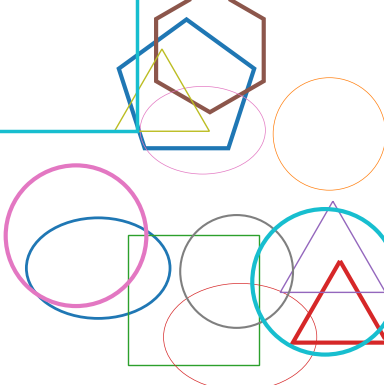[{"shape": "pentagon", "thickness": 3, "radius": 0.92, "center": [0.484, 0.765]}, {"shape": "oval", "thickness": 2, "radius": 0.93, "center": [0.255, 0.304]}, {"shape": "circle", "thickness": 0.5, "radius": 0.73, "center": [0.856, 0.652]}, {"shape": "square", "thickness": 1, "radius": 0.85, "center": [0.502, 0.221]}, {"shape": "triangle", "thickness": 3, "radius": 0.71, "center": [0.883, 0.181]}, {"shape": "oval", "thickness": 0.5, "radius": 1.0, "center": [0.624, 0.125]}, {"shape": "triangle", "thickness": 1, "radius": 0.79, "center": [0.865, 0.319]}, {"shape": "hexagon", "thickness": 3, "radius": 0.81, "center": [0.545, 0.87]}, {"shape": "circle", "thickness": 3, "radius": 0.91, "center": [0.197, 0.388]}, {"shape": "oval", "thickness": 0.5, "radius": 0.81, "center": [0.527, 0.662]}, {"shape": "circle", "thickness": 1.5, "radius": 0.73, "center": [0.615, 0.295]}, {"shape": "triangle", "thickness": 1, "radius": 0.71, "center": [0.421, 0.73]}, {"shape": "circle", "thickness": 3, "radius": 0.94, "center": [0.844, 0.268]}, {"shape": "square", "thickness": 2.5, "radius": 0.96, "center": [0.164, 0.85]}]